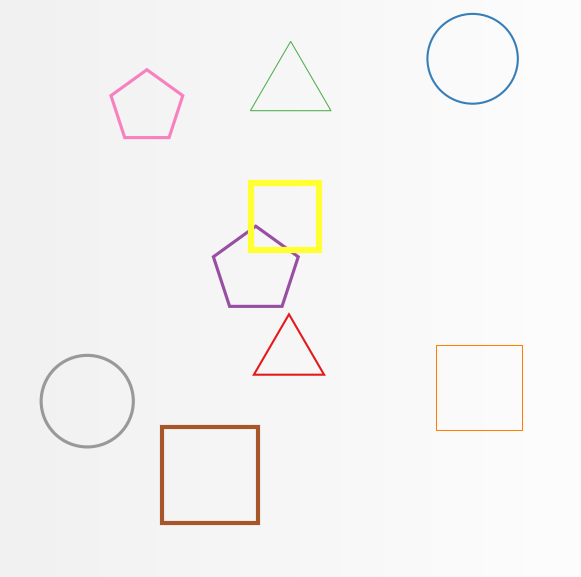[{"shape": "triangle", "thickness": 1, "radius": 0.35, "center": [0.497, 0.385]}, {"shape": "circle", "thickness": 1, "radius": 0.39, "center": [0.813, 0.897]}, {"shape": "triangle", "thickness": 0.5, "radius": 0.4, "center": [0.5, 0.847]}, {"shape": "pentagon", "thickness": 1.5, "radius": 0.38, "center": [0.44, 0.531]}, {"shape": "square", "thickness": 0.5, "radius": 0.37, "center": [0.824, 0.328]}, {"shape": "square", "thickness": 3, "radius": 0.29, "center": [0.491, 0.625]}, {"shape": "square", "thickness": 2, "radius": 0.41, "center": [0.361, 0.176]}, {"shape": "pentagon", "thickness": 1.5, "radius": 0.32, "center": [0.253, 0.813]}, {"shape": "circle", "thickness": 1.5, "radius": 0.4, "center": [0.15, 0.304]}]